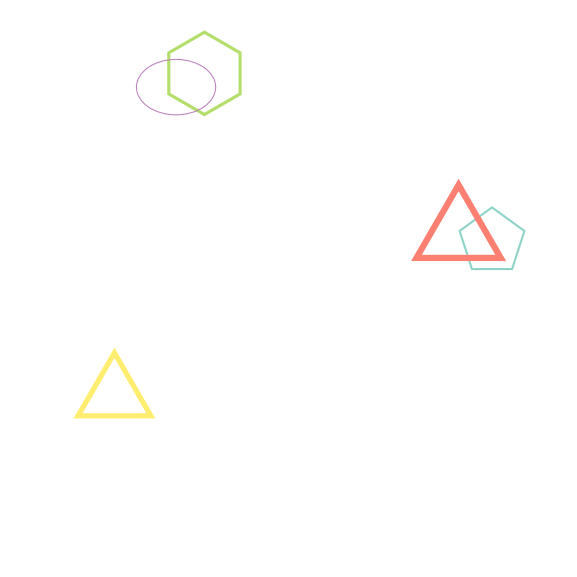[{"shape": "pentagon", "thickness": 1, "radius": 0.3, "center": [0.852, 0.581]}, {"shape": "triangle", "thickness": 3, "radius": 0.42, "center": [0.794, 0.595]}, {"shape": "hexagon", "thickness": 1.5, "radius": 0.36, "center": [0.354, 0.872]}, {"shape": "oval", "thickness": 0.5, "radius": 0.34, "center": [0.305, 0.848]}, {"shape": "triangle", "thickness": 2.5, "radius": 0.36, "center": [0.198, 0.315]}]